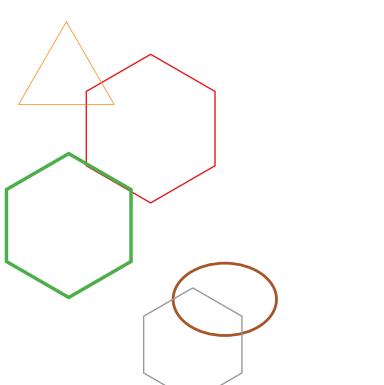[{"shape": "hexagon", "thickness": 1, "radius": 0.97, "center": [0.391, 0.666]}, {"shape": "hexagon", "thickness": 2.5, "radius": 0.93, "center": [0.179, 0.414]}, {"shape": "triangle", "thickness": 0.5, "radius": 0.72, "center": [0.172, 0.8]}, {"shape": "oval", "thickness": 2, "radius": 0.67, "center": [0.584, 0.222]}, {"shape": "hexagon", "thickness": 1, "radius": 0.74, "center": [0.501, 0.105]}]